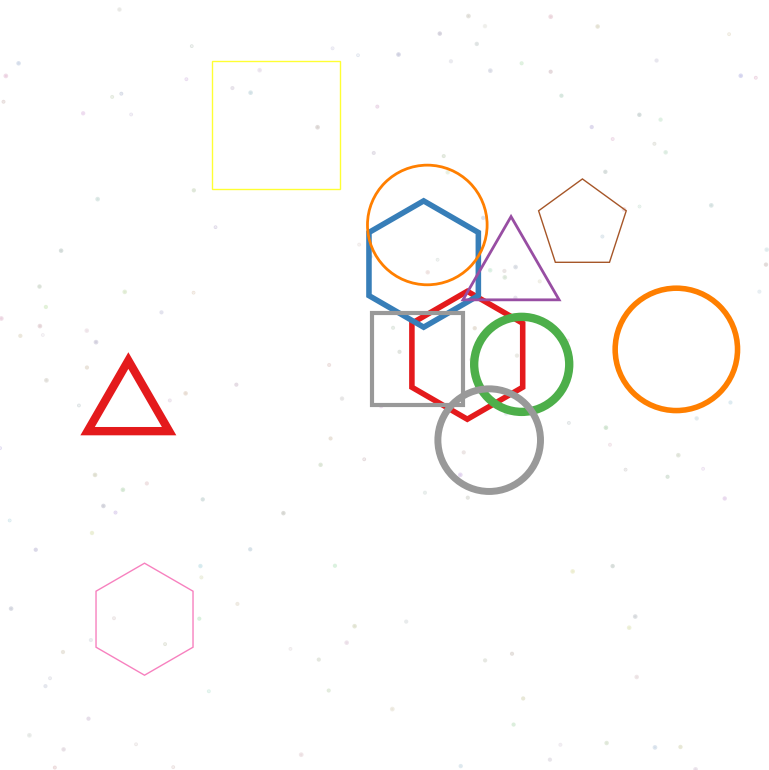[{"shape": "hexagon", "thickness": 2, "radius": 0.42, "center": [0.607, 0.539]}, {"shape": "triangle", "thickness": 3, "radius": 0.31, "center": [0.167, 0.471]}, {"shape": "hexagon", "thickness": 2, "radius": 0.41, "center": [0.55, 0.657]}, {"shape": "circle", "thickness": 3, "radius": 0.31, "center": [0.678, 0.527]}, {"shape": "triangle", "thickness": 1, "radius": 0.36, "center": [0.664, 0.647]}, {"shape": "circle", "thickness": 1, "radius": 0.39, "center": [0.555, 0.708]}, {"shape": "circle", "thickness": 2, "radius": 0.4, "center": [0.878, 0.546]}, {"shape": "square", "thickness": 0.5, "radius": 0.42, "center": [0.358, 0.837]}, {"shape": "pentagon", "thickness": 0.5, "radius": 0.3, "center": [0.756, 0.708]}, {"shape": "hexagon", "thickness": 0.5, "radius": 0.36, "center": [0.188, 0.196]}, {"shape": "square", "thickness": 1.5, "radius": 0.3, "center": [0.542, 0.534]}, {"shape": "circle", "thickness": 2.5, "radius": 0.33, "center": [0.635, 0.428]}]